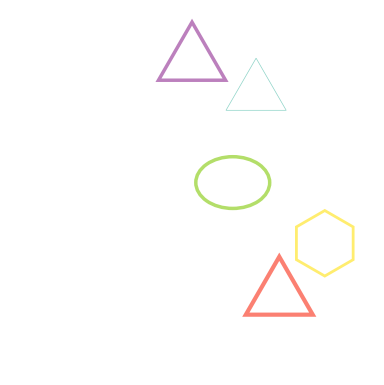[{"shape": "triangle", "thickness": 0.5, "radius": 0.45, "center": [0.665, 0.759]}, {"shape": "triangle", "thickness": 3, "radius": 0.5, "center": [0.725, 0.233]}, {"shape": "oval", "thickness": 2.5, "radius": 0.48, "center": [0.605, 0.526]}, {"shape": "triangle", "thickness": 2.5, "radius": 0.5, "center": [0.499, 0.842]}, {"shape": "hexagon", "thickness": 2, "radius": 0.43, "center": [0.844, 0.368]}]